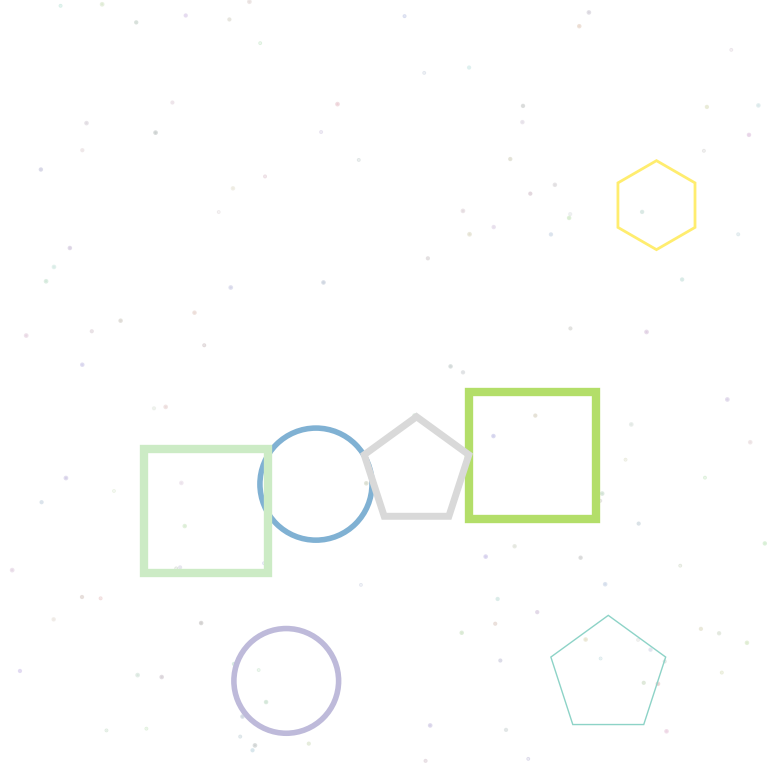[{"shape": "pentagon", "thickness": 0.5, "radius": 0.39, "center": [0.79, 0.122]}, {"shape": "circle", "thickness": 2, "radius": 0.34, "center": [0.372, 0.116]}, {"shape": "circle", "thickness": 2, "radius": 0.36, "center": [0.41, 0.371]}, {"shape": "square", "thickness": 3, "radius": 0.41, "center": [0.692, 0.409]}, {"shape": "pentagon", "thickness": 2.5, "radius": 0.36, "center": [0.541, 0.387]}, {"shape": "square", "thickness": 3, "radius": 0.4, "center": [0.268, 0.336]}, {"shape": "hexagon", "thickness": 1, "radius": 0.29, "center": [0.853, 0.734]}]